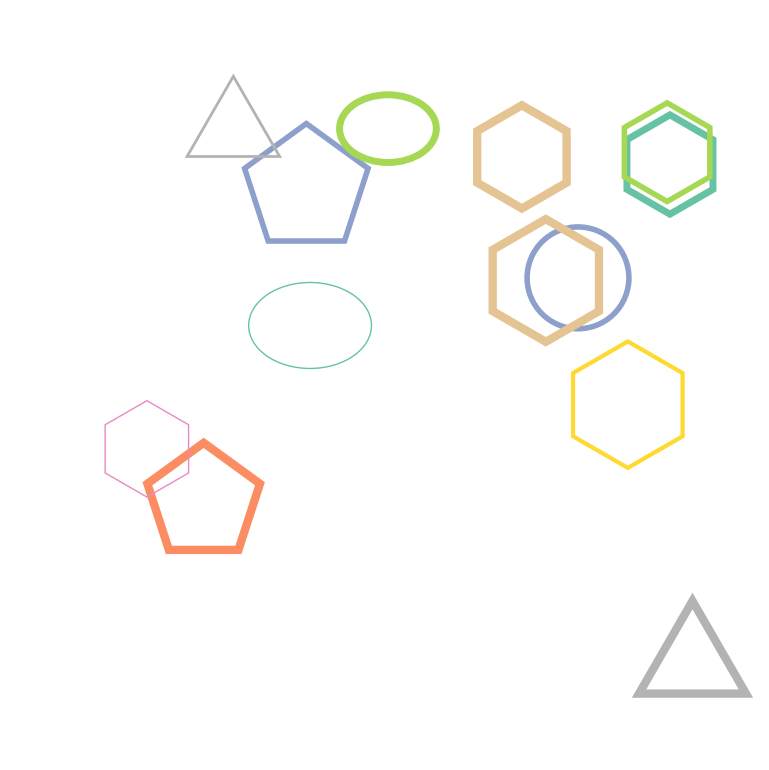[{"shape": "hexagon", "thickness": 2.5, "radius": 0.32, "center": [0.87, 0.786]}, {"shape": "oval", "thickness": 0.5, "radius": 0.4, "center": [0.403, 0.577]}, {"shape": "pentagon", "thickness": 3, "radius": 0.38, "center": [0.265, 0.348]}, {"shape": "circle", "thickness": 2, "radius": 0.33, "center": [0.751, 0.639]}, {"shape": "pentagon", "thickness": 2, "radius": 0.42, "center": [0.398, 0.755]}, {"shape": "hexagon", "thickness": 0.5, "radius": 0.31, "center": [0.191, 0.417]}, {"shape": "hexagon", "thickness": 2, "radius": 0.32, "center": [0.866, 0.802]}, {"shape": "oval", "thickness": 2.5, "radius": 0.31, "center": [0.504, 0.833]}, {"shape": "hexagon", "thickness": 1.5, "radius": 0.41, "center": [0.815, 0.474]}, {"shape": "hexagon", "thickness": 3, "radius": 0.4, "center": [0.709, 0.636]}, {"shape": "hexagon", "thickness": 3, "radius": 0.34, "center": [0.678, 0.796]}, {"shape": "triangle", "thickness": 3, "radius": 0.4, "center": [0.899, 0.139]}, {"shape": "triangle", "thickness": 1, "radius": 0.35, "center": [0.303, 0.831]}]